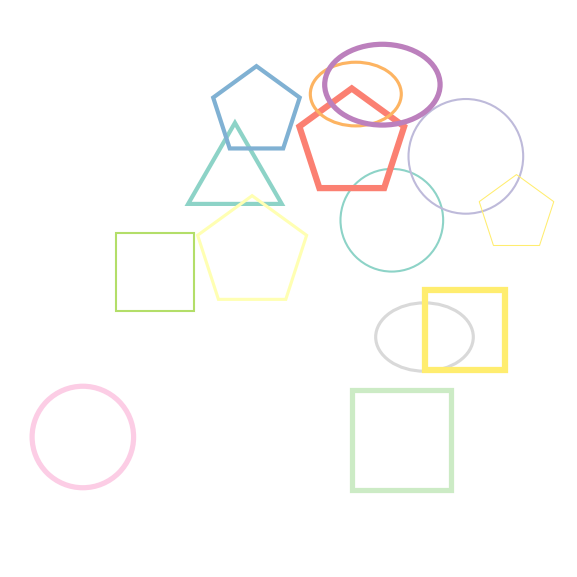[{"shape": "circle", "thickness": 1, "radius": 0.44, "center": [0.678, 0.618]}, {"shape": "triangle", "thickness": 2, "radius": 0.47, "center": [0.407, 0.693]}, {"shape": "pentagon", "thickness": 1.5, "radius": 0.5, "center": [0.437, 0.561]}, {"shape": "circle", "thickness": 1, "radius": 0.5, "center": [0.807, 0.728]}, {"shape": "pentagon", "thickness": 3, "radius": 0.48, "center": [0.609, 0.751]}, {"shape": "pentagon", "thickness": 2, "radius": 0.39, "center": [0.444, 0.806]}, {"shape": "oval", "thickness": 1.5, "radius": 0.39, "center": [0.616, 0.836]}, {"shape": "square", "thickness": 1, "radius": 0.34, "center": [0.269, 0.528]}, {"shape": "circle", "thickness": 2.5, "radius": 0.44, "center": [0.143, 0.242]}, {"shape": "oval", "thickness": 1.5, "radius": 0.42, "center": [0.735, 0.416]}, {"shape": "oval", "thickness": 2.5, "radius": 0.5, "center": [0.662, 0.853]}, {"shape": "square", "thickness": 2.5, "radius": 0.43, "center": [0.695, 0.237]}, {"shape": "pentagon", "thickness": 0.5, "radius": 0.34, "center": [0.894, 0.629]}, {"shape": "square", "thickness": 3, "radius": 0.35, "center": [0.805, 0.427]}]